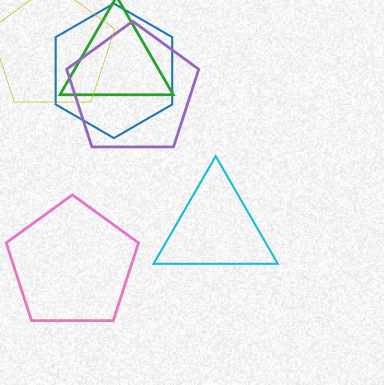[{"shape": "hexagon", "thickness": 1.5, "radius": 0.87, "center": [0.296, 0.816]}, {"shape": "triangle", "thickness": 2, "radius": 0.85, "center": [0.303, 0.839]}, {"shape": "pentagon", "thickness": 2, "radius": 0.9, "center": [0.345, 0.764]}, {"shape": "pentagon", "thickness": 2, "radius": 0.9, "center": [0.188, 0.313]}, {"shape": "pentagon", "thickness": 0.5, "radius": 0.85, "center": [0.137, 0.872]}, {"shape": "triangle", "thickness": 1.5, "radius": 0.93, "center": [0.56, 0.408]}]